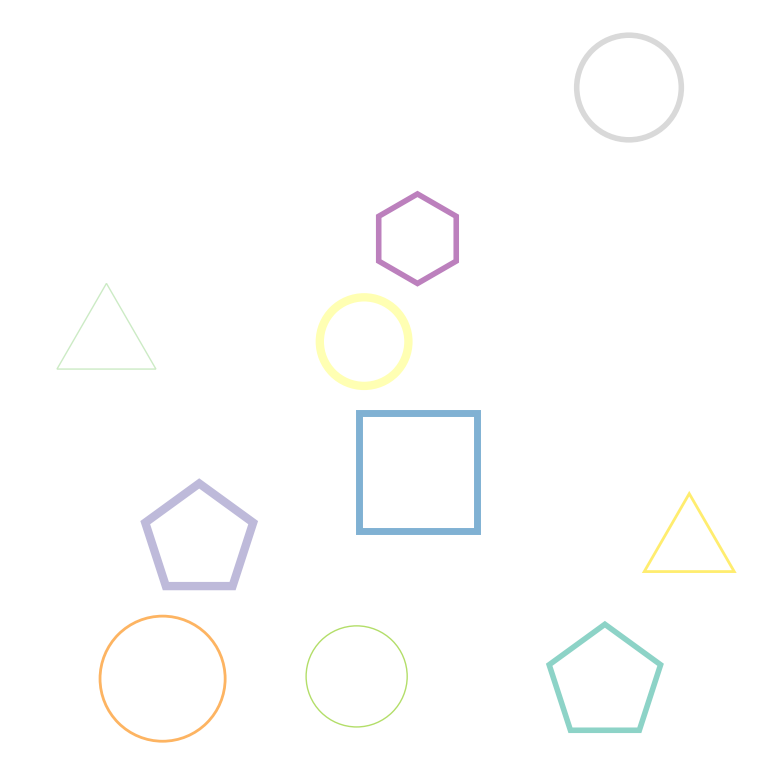[{"shape": "pentagon", "thickness": 2, "radius": 0.38, "center": [0.786, 0.113]}, {"shape": "circle", "thickness": 3, "radius": 0.29, "center": [0.473, 0.556]}, {"shape": "pentagon", "thickness": 3, "radius": 0.37, "center": [0.259, 0.298]}, {"shape": "square", "thickness": 2.5, "radius": 0.38, "center": [0.543, 0.387]}, {"shape": "circle", "thickness": 1, "radius": 0.41, "center": [0.211, 0.119]}, {"shape": "circle", "thickness": 0.5, "radius": 0.33, "center": [0.463, 0.122]}, {"shape": "circle", "thickness": 2, "radius": 0.34, "center": [0.817, 0.886]}, {"shape": "hexagon", "thickness": 2, "radius": 0.29, "center": [0.542, 0.69]}, {"shape": "triangle", "thickness": 0.5, "radius": 0.37, "center": [0.138, 0.558]}, {"shape": "triangle", "thickness": 1, "radius": 0.34, "center": [0.895, 0.291]}]